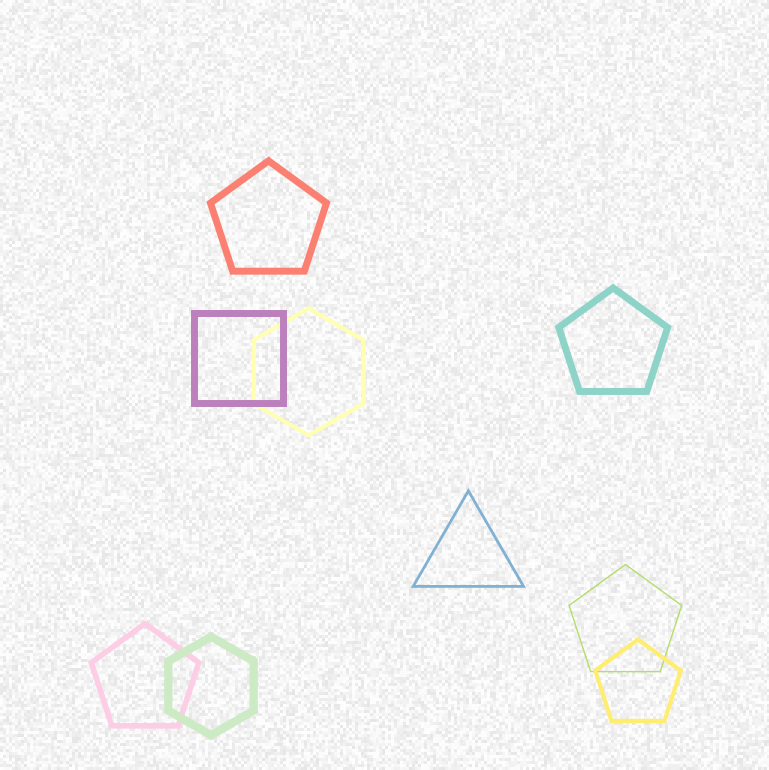[{"shape": "pentagon", "thickness": 2.5, "radius": 0.37, "center": [0.796, 0.552]}, {"shape": "hexagon", "thickness": 1.5, "radius": 0.41, "center": [0.401, 0.517]}, {"shape": "pentagon", "thickness": 2.5, "radius": 0.4, "center": [0.349, 0.712]}, {"shape": "triangle", "thickness": 1, "radius": 0.41, "center": [0.608, 0.28]}, {"shape": "pentagon", "thickness": 0.5, "radius": 0.38, "center": [0.812, 0.19]}, {"shape": "pentagon", "thickness": 2, "radius": 0.37, "center": [0.188, 0.117]}, {"shape": "square", "thickness": 2.5, "radius": 0.29, "center": [0.31, 0.535]}, {"shape": "hexagon", "thickness": 3, "radius": 0.32, "center": [0.274, 0.109]}, {"shape": "pentagon", "thickness": 1.5, "radius": 0.29, "center": [0.829, 0.111]}]